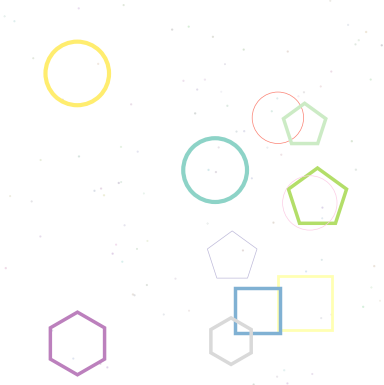[{"shape": "circle", "thickness": 3, "radius": 0.41, "center": [0.559, 0.558]}, {"shape": "square", "thickness": 2, "radius": 0.35, "center": [0.792, 0.213]}, {"shape": "pentagon", "thickness": 0.5, "radius": 0.34, "center": [0.603, 0.332]}, {"shape": "circle", "thickness": 0.5, "radius": 0.33, "center": [0.722, 0.694]}, {"shape": "square", "thickness": 2.5, "radius": 0.29, "center": [0.669, 0.194]}, {"shape": "pentagon", "thickness": 2.5, "radius": 0.4, "center": [0.825, 0.484]}, {"shape": "circle", "thickness": 0.5, "radius": 0.35, "center": [0.805, 0.473]}, {"shape": "hexagon", "thickness": 2.5, "radius": 0.3, "center": [0.6, 0.114]}, {"shape": "hexagon", "thickness": 2.5, "radius": 0.41, "center": [0.201, 0.108]}, {"shape": "pentagon", "thickness": 2.5, "radius": 0.29, "center": [0.791, 0.674]}, {"shape": "circle", "thickness": 3, "radius": 0.41, "center": [0.201, 0.809]}]